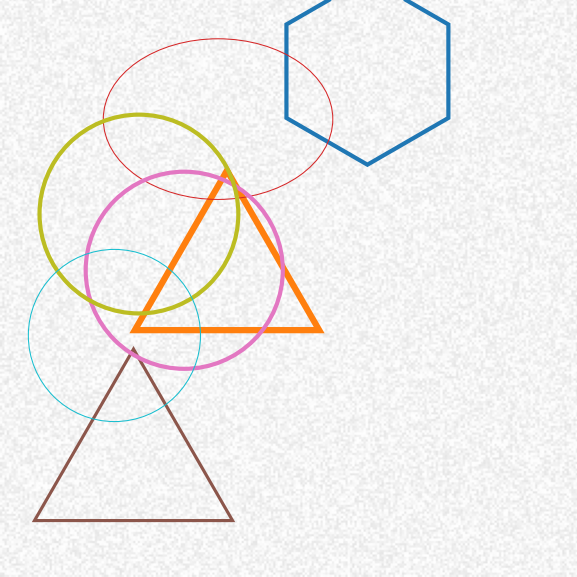[{"shape": "hexagon", "thickness": 2, "radius": 0.81, "center": [0.636, 0.876]}, {"shape": "triangle", "thickness": 3, "radius": 0.92, "center": [0.393, 0.52]}, {"shape": "oval", "thickness": 0.5, "radius": 0.99, "center": [0.378, 0.793]}, {"shape": "triangle", "thickness": 1.5, "radius": 0.99, "center": [0.231, 0.197]}, {"shape": "circle", "thickness": 2, "radius": 0.85, "center": [0.319, 0.531]}, {"shape": "circle", "thickness": 2, "radius": 0.86, "center": [0.241, 0.629]}, {"shape": "circle", "thickness": 0.5, "radius": 0.75, "center": [0.198, 0.418]}]